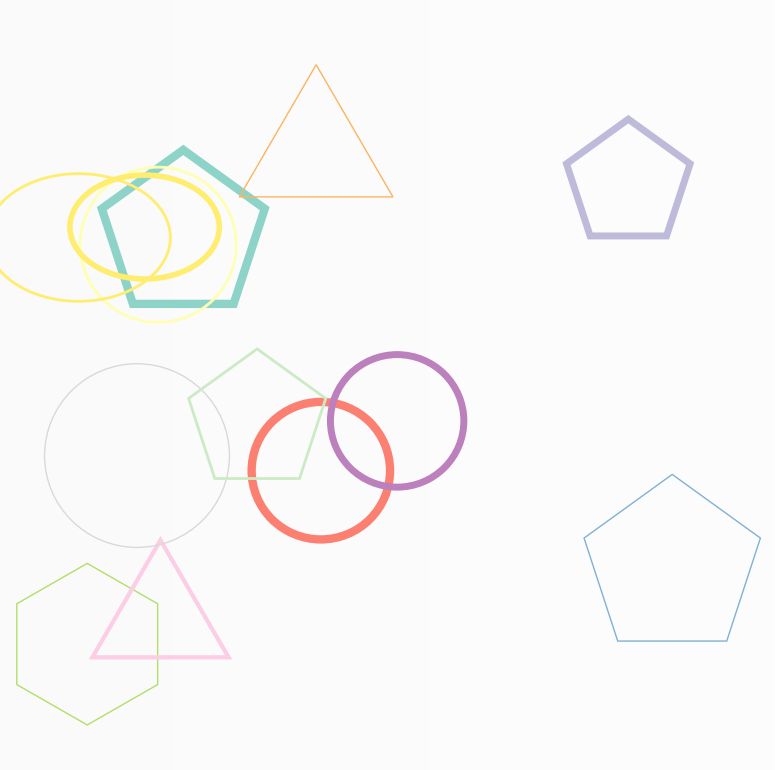[{"shape": "pentagon", "thickness": 3, "radius": 0.55, "center": [0.236, 0.695]}, {"shape": "circle", "thickness": 1, "radius": 0.5, "center": [0.204, 0.682]}, {"shape": "pentagon", "thickness": 2.5, "radius": 0.42, "center": [0.811, 0.761]}, {"shape": "circle", "thickness": 3, "radius": 0.45, "center": [0.414, 0.389]}, {"shape": "pentagon", "thickness": 0.5, "radius": 0.6, "center": [0.867, 0.264]}, {"shape": "triangle", "thickness": 0.5, "radius": 0.57, "center": [0.408, 0.802]}, {"shape": "hexagon", "thickness": 0.5, "radius": 0.52, "center": [0.113, 0.163]}, {"shape": "triangle", "thickness": 1.5, "radius": 0.51, "center": [0.207, 0.197]}, {"shape": "circle", "thickness": 0.5, "radius": 0.6, "center": [0.177, 0.408]}, {"shape": "circle", "thickness": 2.5, "radius": 0.43, "center": [0.512, 0.453]}, {"shape": "pentagon", "thickness": 1, "radius": 0.47, "center": [0.332, 0.454]}, {"shape": "oval", "thickness": 2, "radius": 0.48, "center": [0.187, 0.705]}, {"shape": "oval", "thickness": 1, "radius": 0.59, "center": [0.101, 0.692]}]